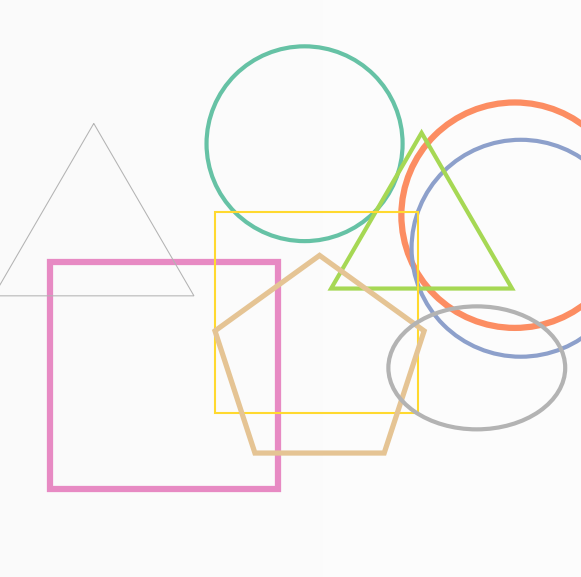[{"shape": "circle", "thickness": 2, "radius": 0.84, "center": [0.524, 0.75]}, {"shape": "circle", "thickness": 3, "radius": 0.98, "center": [0.886, 0.627]}, {"shape": "circle", "thickness": 2, "radius": 0.94, "center": [0.896, 0.569]}, {"shape": "square", "thickness": 3, "radius": 0.98, "center": [0.282, 0.349]}, {"shape": "triangle", "thickness": 2, "radius": 0.9, "center": [0.725, 0.589]}, {"shape": "square", "thickness": 1, "radius": 0.87, "center": [0.544, 0.458]}, {"shape": "pentagon", "thickness": 2.5, "radius": 0.95, "center": [0.55, 0.368]}, {"shape": "triangle", "thickness": 0.5, "radius": 1.0, "center": [0.161, 0.586]}, {"shape": "oval", "thickness": 2, "radius": 0.76, "center": [0.82, 0.362]}]